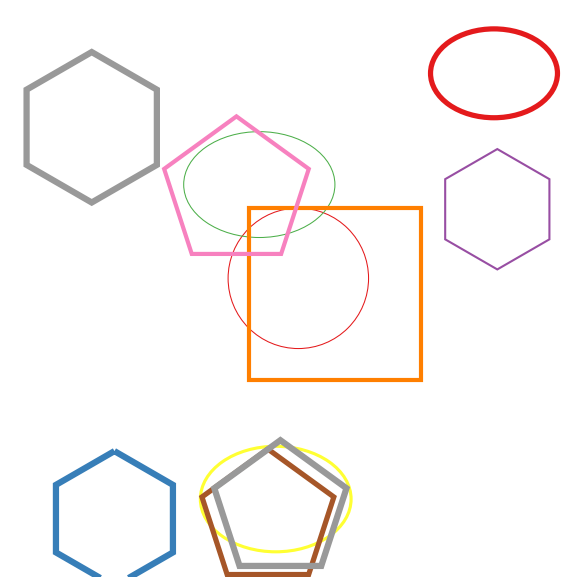[{"shape": "oval", "thickness": 2.5, "radius": 0.55, "center": [0.855, 0.872]}, {"shape": "circle", "thickness": 0.5, "radius": 0.61, "center": [0.517, 0.517]}, {"shape": "hexagon", "thickness": 3, "radius": 0.58, "center": [0.198, 0.101]}, {"shape": "oval", "thickness": 0.5, "radius": 0.65, "center": [0.449, 0.68]}, {"shape": "hexagon", "thickness": 1, "radius": 0.52, "center": [0.861, 0.637]}, {"shape": "square", "thickness": 2, "radius": 0.74, "center": [0.58, 0.49]}, {"shape": "oval", "thickness": 1.5, "radius": 0.65, "center": [0.477, 0.135]}, {"shape": "pentagon", "thickness": 2.5, "radius": 0.6, "center": [0.464, 0.101]}, {"shape": "pentagon", "thickness": 2, "radius": 0.66, "center": [0.409, 0.666]}, {"shape": "hexagon", "thickness": 3, "radius": 0.65, "center": [0.159, 0.779]}, {"shape": "pentagon", "thickness": 3, "radius": 0.6, "center": [0.486, 0.117]}]